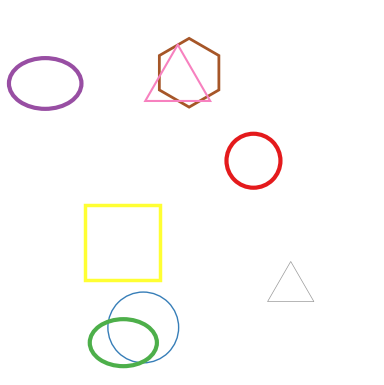[{"shape": "circle", "thickness": 3, "radius": 0.35, "center": [0.658, 0.583]}, {"shape": "circle", "thickness": 1, "radius": 0.46, "center": [0.372, 0.149]}, {"shape": "oval", "thickness": 3, "radius": 0.44, "center": [0.32, 0.11]}, {"shape": "oval", "thickness": 3, "radius": 0.47, "center": [0.117, 0.783]}, {"shape": "square", "thickness": 2.5, "radius": 0.49, "center": [0.318, 0.369]}, {"shape": "hexagon", "thickness": 2, "radius": 0.45, "center": [0.491, 0.811]}, {"shape": "triangle", "thickness": 1.5, "radius": 0.49, "center": [0.462, 0.786]}, {"shape": "triangle", "thickness": 0.5, "radius": 0.35, "center": [0.755, 0.251]}]